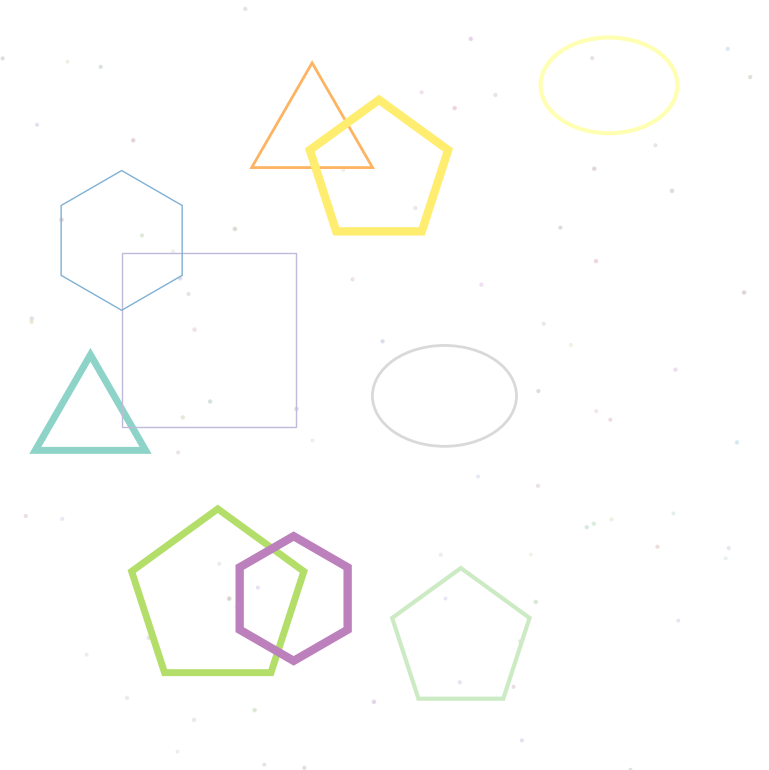[{"shape": "triangle", "thickness": 2.5, "radius": 0.41, "center": [0.117, 0.456]}, {"shape": "oval", "thickness": 1.5, "radius": 0.44, "center": [0.791, 0.889]}, {"shape": "square", "thickness": 0.5, "radius": 0.56, "center": [0.272, 0.558]}, {"shape": "hexagon", "thickness": 0.5, "radius": 0.45, "center": [0.158, 0.688]}, {"shape": "triangle", "thickness": 1, "radius": 0.45, "center": [0.405, 0.828]}, {"shape": "pentagon", "thickness": 2.5, "radius": 0.59, "center": [0.283, 0.222]}, {"shape": "oval", "thickness": 1, "radius": 0.47, "center": [0.577, 0.486]}, {"shape": "hexagon", "thickness": 3, "radius": 0.4, "center": [0.381, 0.223]}, {"shape": "pentagon", "thickness": 1.5, "radius": 0.47, "center": [0.599, 0.168]}, {"shape": "pentagon", "thickness": 3, "radius": 0.47, "center": [0.492, 0.776]}]